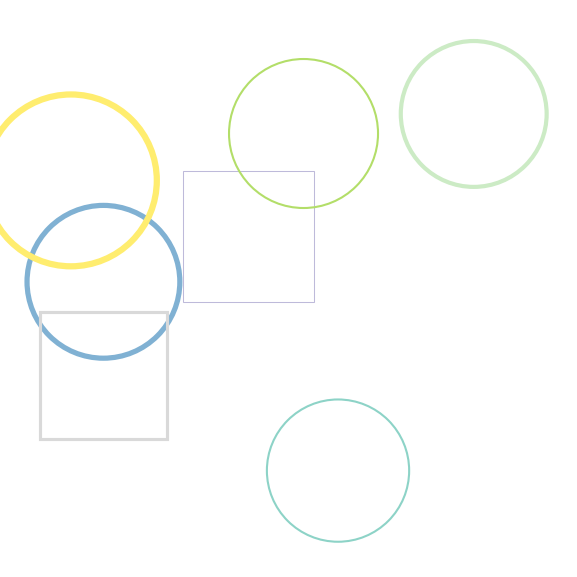[{"shape": "circle", "thickness": 1, "radius": 0.62, "center": [0.585, 0.184]}, {"shape": "square", "thickness": 0.5, "radius": 0.57, "center": [0.43, 0.59]}, {"shape": "circle", "thickness": 2.5, "radius": 0.66, "center": [0.179, 0.511]}, {"shape": "circle", "thickness": 1, "radius": 0.65, "center": [0.526, 0.768]}, {"shape": "square", "thickness": 1.5, "radius": 0.55, "center": [0.18, 0.349]}, {"shape": "circle", "thickness": 2, "radius": 0.63, "center": [0.82, 0.802]}, {"shape": "circle", "thickness": 3, "radius": 0.74, "center": [0.123, 0.687]}]